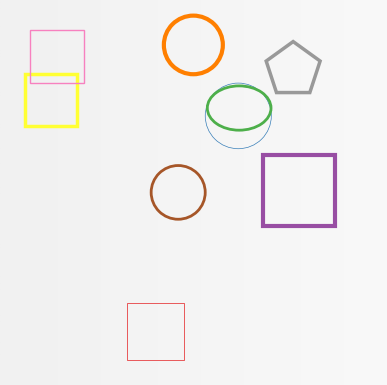[{"shape": "square", "thickness": 0.5, "radius": 0.37, "center": [0.401, 0.138]}, {"shape": "circle", "thickness": 0.5, "radius": 0.43, "center": [0.615, 0.699]}, {"shape": "oval", "thickness": 2, "radius": 0.41, "center": [0.617, 0.719]}, {"shape": "square", "thickness": 3, "radius": 0.46, "center": [0.772, 0.506]}, {"shape": "circle", "thickness": 3, "radius": 0.38, "center": [0.499, 0.883]}, {"shape": "square", "thickness": 2.5, "radius": 0.34, "center": [0.132, 0.74]}, {"shape": "circle", "thickness": 2, "radius": 0.35, "center": [0.46, 0.5]}, {"shape": "square", "thickness": 1, "radius": 0.35, "center": [0.147, 0.854]}, {"shape": "pentagon", "thickness": 2.5, "radius": 0.37, "center": [0.757, 0.819]}]